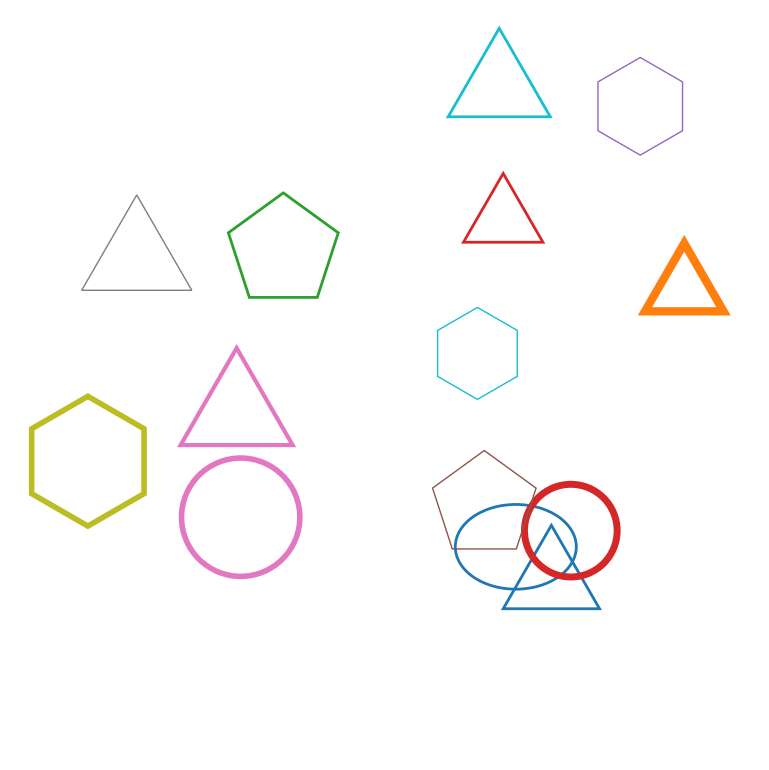[{"shape": "triangle", "thickness": 1, "radius": 0.36, "center": [0.716, 0.246]}, {"shape": "oval", "thickness": 1, "radius": 0.39, "center": [0.67, 0.29]}, {"shape": "triangle", "thickness": 3, "radius": 0.29, "center": [0.889, 0.625]}, {"shape": "pentagon", "thickness": 1, "radius": 0.38, "center": [0.368, 0.674]}, {"shape": "circle", "thickness": 2.5, "radius": 0.3, "center": [0.741, 0.311]}, {"shape": "triangle", "thickness": 1, "radius": 0.3, "center": [0.654, 0.715]}, {"shape": "hexagon", "thickness": 0.5, "radius": 0.32, "center": [0.831, 0.862]}, {"shape": "pentagon", "thickness": 0.5, "radius": 0.35, "center": [0.629, 0.344]}, {"shape": "circle", "thickness": 2, "radius": 0.38, "center": [0.313, 0.328]}, {"shape": "triangle", "thickness": 1.5, "radius": 0.42, "center": [0.307, 0.464]}, {"shape": "triangle", "thickness": 0.5, "radius": 0.41, "center": [0.178, 0.664]}, {"shape": "hexagon", "thickness": 2, "radius": 0.42, "center": [0.114, 0.401]}, {"shape": "hexagon", "thickness": 0.5, "radius": 0.3, "center": [0.62, 0.541]}, {"shape": "triangle", "thickness": 1, "radius": 0.38, "center": [0.648, 0.887]}]